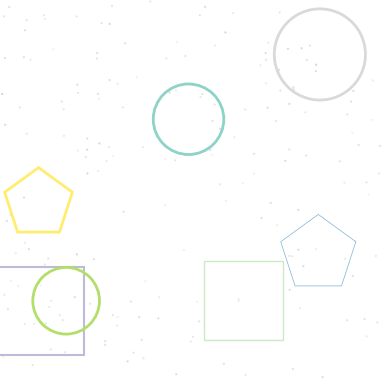[{"shape": "circle", "thickness": 2, "radius": 0.46, "center": [0.49, 0.69]}, {"shape": "square", "thickness": 1.5, "radius": 0.57, "center": [0.104, 0.193]}, {"shape": "pentagon", "thickness": 0.5, "radius": 0.51, "center": [0.827, 0.34]}, {"shape": "circle", "thickness": 2, "radius": 0.43, "center": [0.172, 0.219]}, {"shape": "circle", "thickness": 2, "radius": 0.59, "center": [0.831, 0.859]}, {"shape": "square", "thickness": 1, "radius": 0.51, "center": [0.632, 0.22]}, {"shape": "pentagon", "thickness": 2, "radius": 0.46, "center": [0.1, 0.472]}]